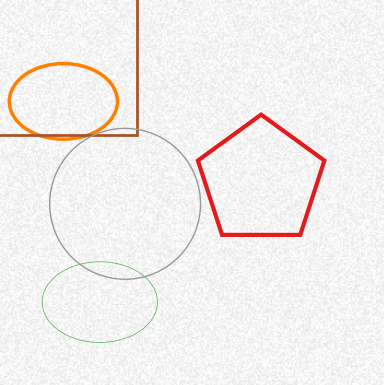[{"shape": "pentagon", "thickness": 3, "radius": 0.86, "center": [0.678, 0.53]}, {"shape": "oval", "thickness": 0.5, "radius": 0.75, "center": [0.259, 0.215]}, {"shape": "oval", "thickness": 2.5, "radius": 0.7, "center": [0.165, 0.737]}, {"shape": "square", "thickness": 2, "radius": 0.96, "center": [0.163, 0.842]}, {"shape": "circle", "thickness": 1, "radius": 0.98, "center": [0.325, 0.471]}]